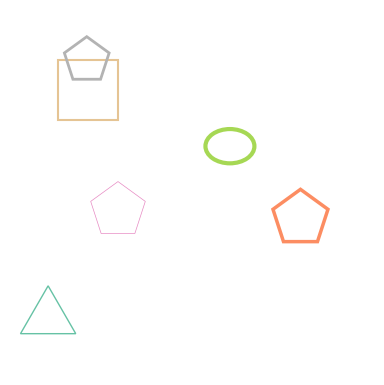[{"shape": "triangle", "thickness": 1, "radius": 0.41, "center": [0.125, 0.175]}, {"shape": "pentagon", "thickness": 2.5, "radius": 0.38, "center": [0.78, 0.433]}, {"shape": "pentagon", "thickness": 0.5, "radius": 0.37, "center": [0.306, 0.454]}, {"shape": "oval", "thickness": 3, "radius": 0.32, "center": [0.597, 0.62]}, {"shape": "square", "thickness": 1.5, "radius": 0.39, "center": [0.228, 0.767]}, {"shape": "pentagon", "thickness": 2, "radius": 0.31, "center": [0.225, 0.844]}]